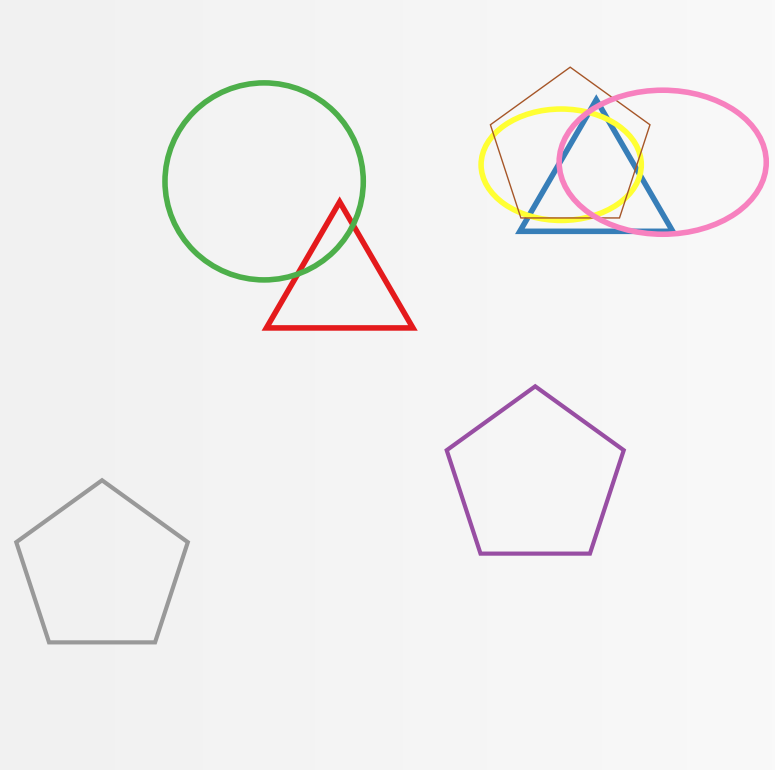[{"shape": "triangle", "thickness": 2, "radius": 0.55, "center": [0.438, 0.629]}, {"shape": "triangle", "thickness": 2, "radius": 0.57, "center": [0.769, 0.757]}, {"shape": "circle", "thickness": 2, "radius": 0.64, "center": [0.341, 0.764]}, {"shape": "pentagon", "thickness": 1.5, "radius": 0.6, "center": [0.691, 0.378]}, {"shape": "oval", "thickness": 2, "radius": 0.52, "center": [0.724, 0.786]}, {"shape": "pentagon", "thickness": 0.5, "radius": 0.54, "center": [0.736, 0.805]}, {"shape": "oval", "thickness": 2, "radius": 0.67, "center": [0.855, 0.789]}, {"shape": "pentagon", "thickness": 1.5, "radius": 0.58, "center": [0.132, 0.26]}]